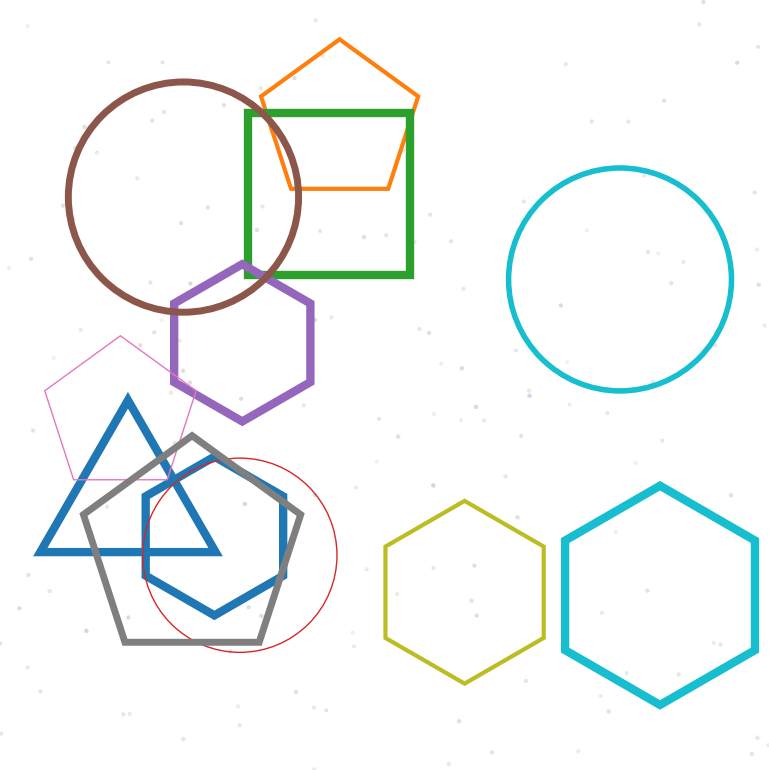[{"shape": "hexagon", "thickness": 3, "radius": 0.52, "center": [0.278, 0.304]}, {"shape": "triangle", "thickness": 3, "radius": 0.66, "center": [0.166, 0.349]}, {"shape": "pentagon", "thickness": 1.5, "radius": 0.54, "center": [0.441, 0.842]}, {"shape": "square", "thickness": 3, "radius": 0.53, "center": [0.427, 0.748]}, {"shape": "circle", "thickness": 0.5, "radius": 0.63, "center": [0.311, 0.279]}, {"shape": "hexagon", "thickness": 3, "radius": 0.51, "center": [0.315, 0.555]}, {"shape": "circle", "thickness": 2.5, "radius": 0.75, "center": [0.238, 0.744]}, {"shape": "pentagon", "thickness": 0.5, "radius": 0.52, "center": [0.156, 0.461]}, {"shape": "pentagon", "thickness": 2.5, "radius": 0.74, "center": [0.249, 0.286]}, {"shape": "hexagon", "thickness": 1.5, "radius": 0.59, "center": [0.603, 0.231]}, {"shape": "circle", "thickness": 2, "radius": 0.72, "center": [0.805, 0.637]}, {"shape": "hexagon", "thickness": 3, "radius": 0.71, "center": [0.857, 0.227]}]